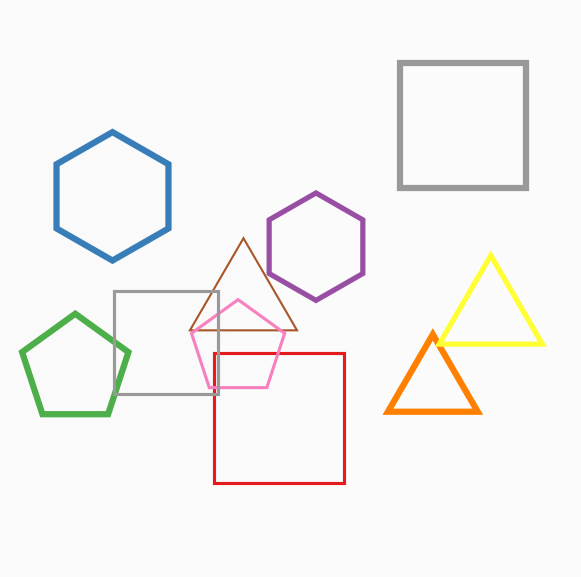[{"shape": "square", "thickness": 1.5, "radius": 0.56, "center": [0.48, 0.275]}, {"shape": "hexagon", "thickness": 3, "radius": 0.56, "center": [0.194, 0.659]}, {"shape": "pentagon", "thickness": 3, "radius": 0.48, "center": [0.13, 0.36]}, {"shape": "hexagon", "thickness": 2.5, "radius": 0.47, "center": [0.544, 0.572]}, {"shape": "triangle", "thickness": 3, "radius": 0.45, "center": [0.745, 0.331]}, {"shape": "triangle", "thickness": 2.5, "radius": 0.51, "center": [0.844, 0.454]}, {"shape": "triangle", "thickness": 1, "radius": 0.53, "center": [0.419, 0.48]}, {"shape": "pentagon", "thickness": 1.5, "radius": 0.42, "center": [0.41, 0.396]}, {"shape": "square", "thickness": 3, "radius": 0.54, "center": [0.797, 0.782]}, {"shape": "square", "thickness": 1.5, "radius": 0.45, "center": [0.286, 0.406]}]